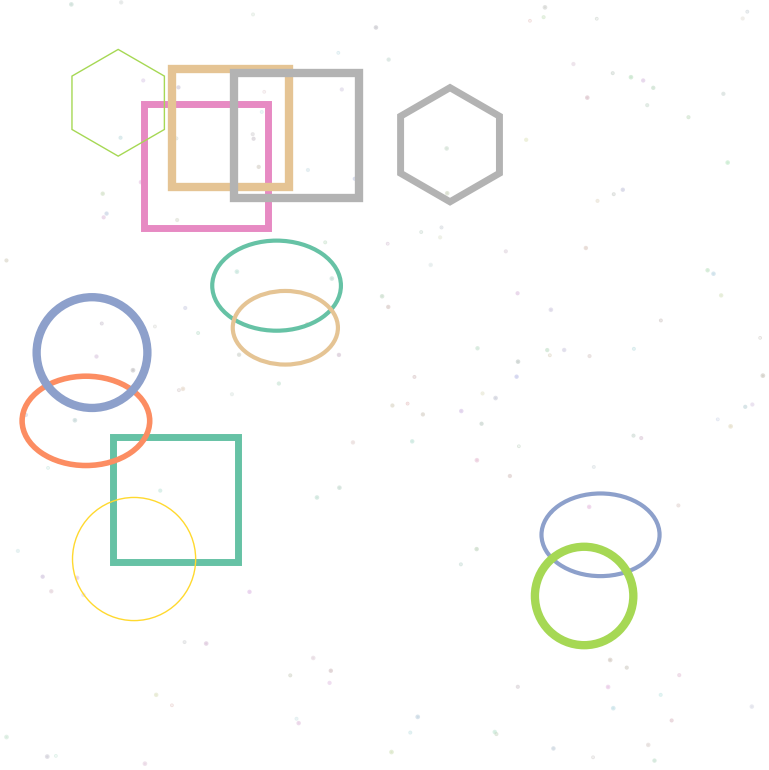[{"shape": "square", "thickness": 2.5, "radius": 0.41, "center": [0.227, 0.352]}, {"shape": "oval", "thickness": 1.5, "radius": 0.42, "center": [0.359, 0.629]}, {"shape": "oval", "thickness": 2, "radius": 0.41, "center": [0.112, 0.453]}, {"shape": "oval", "thickness": 1.5, "radius": 0.38, "center": [0.78, 0.305]}, {"shape": "circle", "thickness": 3, "radius": 0.36, "center": [0.119, 0.542]}, {"shape": "square", "thickness": 2.5, "radius": 0.4, "center": [0.267, 0.784]}, {"shape": "hexagon", "thickness": 0.5, "radius": 0.35, "center": [0.153, 0.867]}, {"shape": "circle", "thickness": 3, "radius": 0.32, "center": [0.759, 0.226]}, {"shape": "circle", "thickness": 0.5, "radius": 0.4, "center": [0.174, 0.274]}, {"shape": "oval", "thickness": 1.5, "radius": 0.34, "center": [0.371, 0.574]}, {"shape": "square", "thickness": 3, "radius": 0.38, "center": [0.3, 0.834]}, {"shape": "square", "thickness": 3, "radius": 0.41, "center": [0.385, 0.824]}, {"shape": "hexagon", "thickness": 2.5, "radius": 0.37, "center": [0.584, 0.812]}]